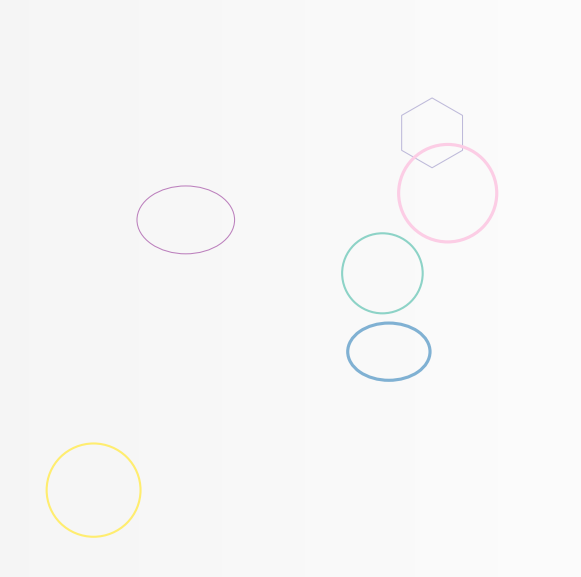[{"shape": "circle", "thickness": 1, "radius": 0.35, "center": [0.658, 0.526]}, {"shape": "hexagon", "thickness": 0.5, "radius": 0.3, "center": [0.743, 0.769]}, {"shape": "oval", "thickness": 1.5, "radius": 0.35, "center": [0.669, 0.39]}, {"shape": "circle", "thickness": 1.5, "radius": 0.42, "center": [0.77, 0.665]}, {"shape": "oval", "thickness": 0.5, "radius": 0.42, "center": [0.32, 0.618]}, {"shape": "circle", "thickness": 1, "radius": 0.4, "center": [0.161, 0.15]}]